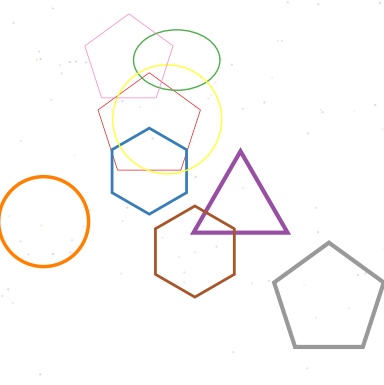[{"shape": "pentagon", "thickness": 0.5, "radius": 0.7, "center": [0.388, 0.671]}, {"shape": "hexagon", "thickness": 2, "radius": 0.56, "center": [0.388, 0.555]}, {"shape": "oval", "thickness": 1, "radius": 0.56, "center": [0.459, 0.844]}, {"shape": "triangle", "thickness": 3, "radius": 0.7, "center": [0.625, 0.466]}, {"shape": "circle", "thickness": 2.5, "radius": 0.58, "center": [0.113, 0.424]}, {"shape": "circle", "thickness": 1, "radius": 0.71, "center": [0.434, 0.69]}, {"shape": "hexagon", "thickness": 2, "radius": 0.59, "center": [0.506, 0.347]}, {"shape": "pentagon", "thickness": 0.5, "radius": 0.6, "center": [0.335, 0.843]}, {"shape": "pentagon", "thickness": 3, "radius": 0.75, "center": [0.854, 0.22]}]